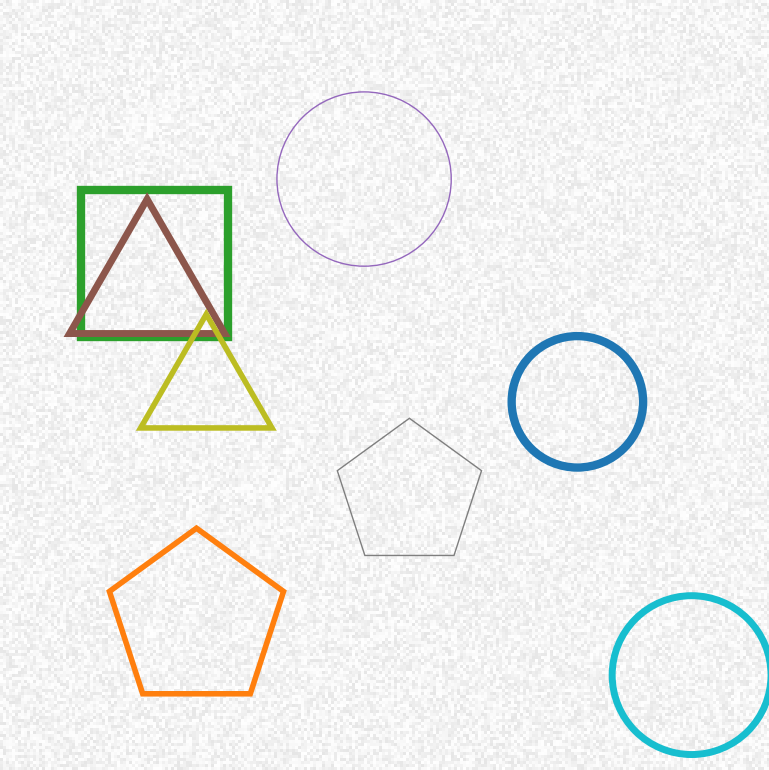[{"shape": "circle", "thickness": 3, "radius": 0.43, "center": [0.75, 0.478]}, {"shape": "pentagon", "thickness": 2, "radius": 0.59, "center": [0.255, 0.195]}, {"shape": "square", "thickness": 3, "radius": 0.48, "center": [0.2, 0.658]}, {"shape": "circle", "thickness": 0.5, "radius": 0.57, "center": [0.473, 0.767]}, {"shape": "triangle", "thickness": 2.5, "radius": 0.58, "center": [0.191, 0.625]}, {"shape": "pentagon", "thickness": 0.5, "radius": 0.49, "center": [0.532, 0.358]}, {"shape": "triangle", "thickness": 2, "radius": 0.49, "center": [0.268, 0.493]}, {"shape": "circle", "thickness": 2.5, "radius": 0.52, "center": [0.898, 0.123]}]